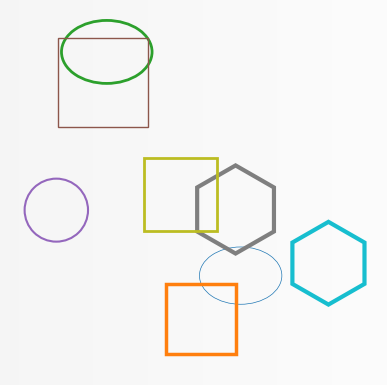[{"shape": "oval", "thickness": 0.5, "radius": 0.53, "center": [0.621, 0.284]}, {"shape": "square", "thickness": 2.5, "radius": 0.45, "center": [0.518, 0.172]}, {"shape": "oval", "thickness": 2, "radius": 0.58, "center": [0.276, 0.865]}, {"shape": "circle", "thickness": 1.5, "radius": 0.41, "center": [0.145, 0.454]}, {"shape": "square", "thickness": 1, "radius": 0.58, "center": [0.266, 0.786]}, {"shape": "hexagon", "thickness": 3, "radius": 0.57, "center": [0.608, 0.456]}, {"shape": "square", "thickness": 2, "radius": 0.47, "center": [0.466, 0.495]}, {"shape": "hexagon", "thickness": 3, "radius": 0.54, "center": [0.848, 0.316]}]